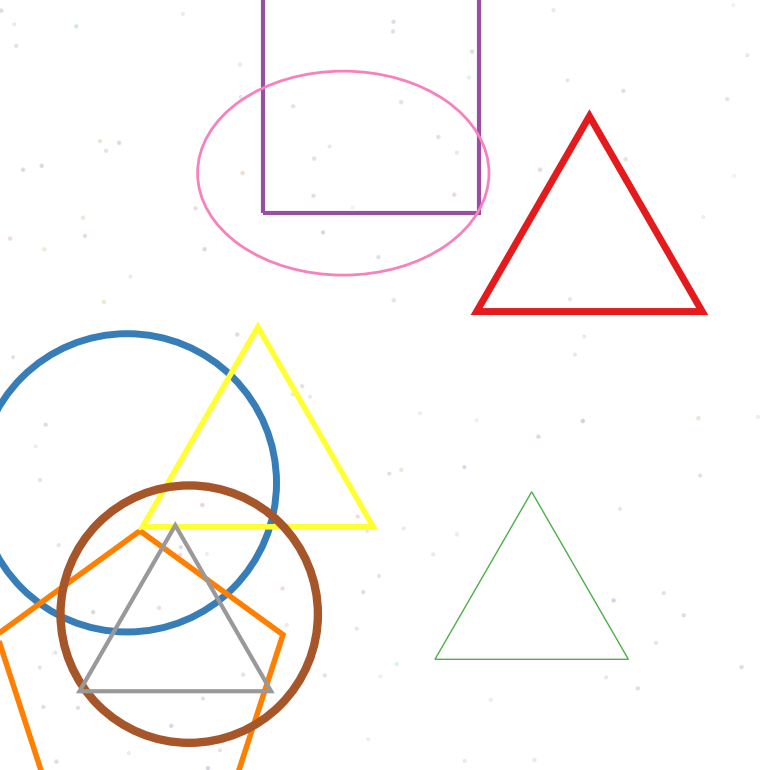[{"shape": "triangle", "thickness": 2.5, "radius": 0.85, "center": [0.765, 0.68]}, {"shape": "circle", "thickness": 2.5, "radius": 0.97, "center": [0.165, 0.373]}, {"shape": "triangle", "thickness": 0.5, "radius": 0.73, "center": [0.69, 0.216]}, {"shape": "square", "thickness": 1.5, "radius": 0.7, "center": [0.482, 0.863]}, {"shape": "pentagon", "thickness": 2, "radius": 0.98, "center": [0.182, 0.115]}, {"shape": "triangle", "thickness": 2, "radius": 0.87, "center": [0.335, 0.402]}, {"shape": "circle", "thickness": 3, "radius": 0.84, "center": [0.246, 0.202]}, {"shape": "oval", "thickness": 1, "radius": 0.95, "center": [0.446, 0.775]}, {"shape": "triangle", "thickness": 1.5, "radius": 0.72, "center": [0.228, 0.174]}]